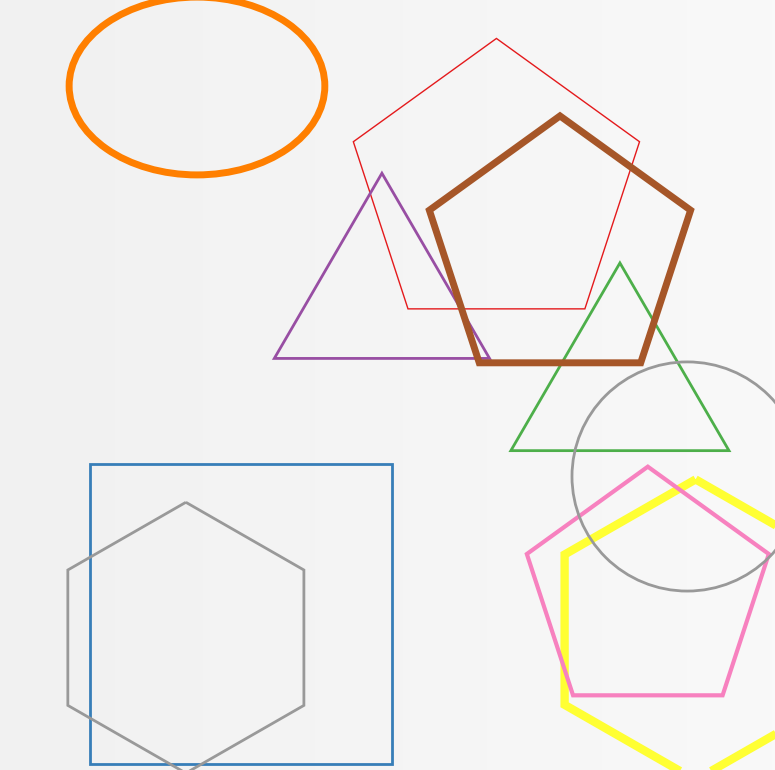[{"shape": "pentagon", "thickness": 0.5, "radius": 0.97, "center": [0.641, 0.756]}, {"shape": "square", "thickness": 1, "radius": 0.97, "center": [0.311, 0.202]}, {"shape": "triangle", "thickness": 1, "radius": 0.81, "center": [0.8, 0.496]}, {"shape": "triangle", "thickness": 1, "radius": 0.8, "center": [0.493, 0.615]}, {"shape": "oval", "thickness": 2.5, "radius": 0.82, "center": [0.254, 0.888]}, {"shape": "hexagon", "thickness": 3, "radius": 0.98, "center": [0.898, 0.182]}, {"shape": "pentagon", "thickness": 2.5, "radius": 0.89, "center": [0.723, 0.672]}, {"shape": "pentagon", "thickness": 1.5, "radius": 0.82, "center": [0.836, 0.23]}, {"shape": "circle", "thickness": 1, "radius": 0.74, "center": [0.887, 0.381]}, {"shape": "hexagon", "thickness": 1, "radius": 0.88, "center": [0.24, 0.172]}]